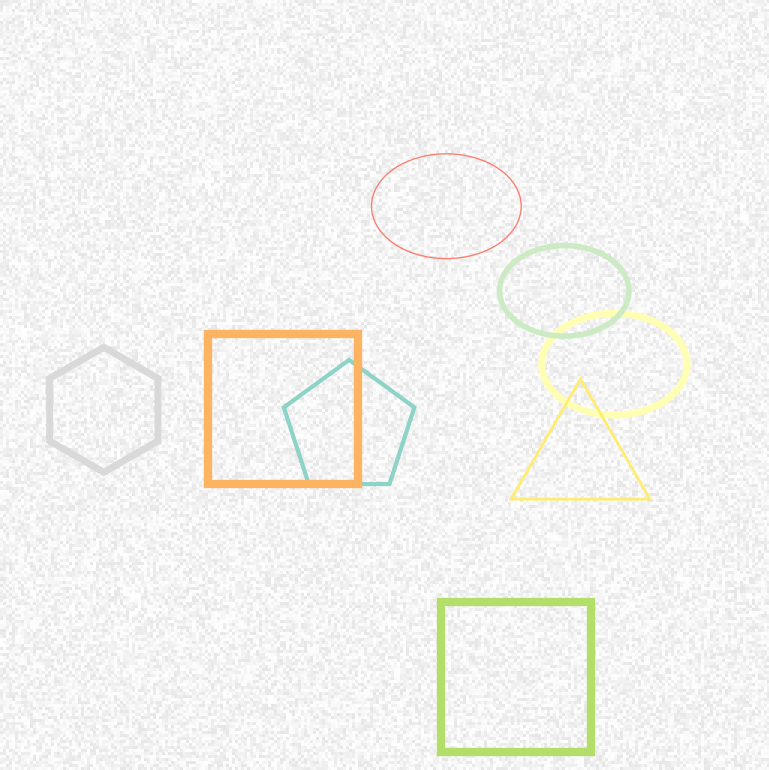[{"shape": "pentagon", "thickness": 1.5, "radius": 0.45, "center": [0.453, 0.443]}, {"shape": "oval", "thickness": 2.5, "radius": 0.47, "center": [0.798, 0.527]}, {"shape": "oval", "thickness": 0.5, "radius": 0.49, "center": [0.58, 0.732]}, {"shape": "square", "thickness": 3, "radius": 0.49, "center": [0.368, 0.469]}, {"shape": "square", "thickness": 3, "radius": 0.49, "center": [0.67, 0.121]}, {"shape": "hexagon", "thickness": 2.5, "radius": 0.41, "center": [0.135, 0.468]}, {"shape": "oval", "thickness": 2, "radius": 0.42, "center": [0.733, 0.622]}, {"shape": "triangle", "thickness": 1, "radius": 0.52, "center": [0.754, 0.404]}]